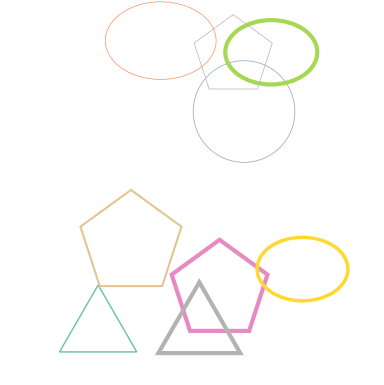[{"shape": "triangle", "thickness": 1, "radius": 0.58, "center": [0.255, 0.144]}, {"shape": "oval", "thickness": 0.5, "radius": 0.72, "center": [0.417, 0.894]}, {"shape": "circle", "thickness": 0.5, "radius": 0.66, "center": [0.634, 0.71]}, {"shape": "pentagon", "thickness": 3, "radius": 0.65, "center": [0.57, 0.246]}, {"shape": "oval", "thickness": 3, "radius": 0.6, "center": [0.705, 0.864]}, {"shape": "oval", "thickness": 2.5, "radius": 0.59, "center": [0.786, 0.301]}, {"shape": "pentagon", "thickness": 1.5, "radius": 0.69, "center": [0.34, 0.369]}, {"shape": "pentagon", "thickness": 0.5, "radius": 0.53, "center": [0.606, 0.855]}, {"shape": "triangle", "thickness": 3, "radius": 0.61, "center": [0.518, 0.144]}]